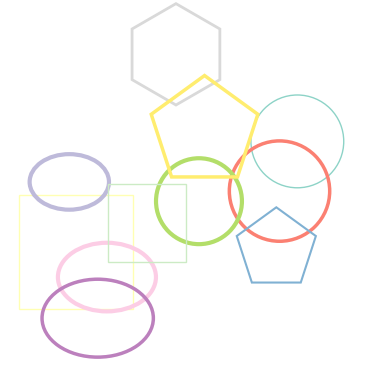[{"shape": "circle", "thickness": 1, "radius": 0.6, "center": [0.772, 0.633]}, {"shape": "square", "thickness": 1, "radius": 0.74, "center": [0.198, 0.346]}, {"shape": "oval", "thickness": 3, "radius": 0.52, "center": [0.18, 0.527]}, {"shape": "circle", "thickness": 2.5, "radius": 0.65, "center": [0.726, 0.504]}, {"shape": "pentagon", "thickness": 1.5, "radius": 0.54, "center": [0.718, 0.354]}, {"shape": "circle", "thickness": 3, "radius": 0.56, "center": [0.517, 0.477]}, {"shape": "oval", "thickness": 3, "radius": 0.64, "center": [0.278, 0.28]}, {"shape": "hexagon", "thickness": 2, "radius": 0.66, "center": [0.457, 0.859]}, {"shape": "oval", "thickness": 2.5, "radius": 0.72, "center": [0.254, 0.174]}, {"shape": "square", "thickness": 1, "radius": 0.51, "center": [0.383, 0.422]}, {"shape": "pentagon", "thickness": 2.5, "radius": 0.73, "center": [0.531, 0.658]}]